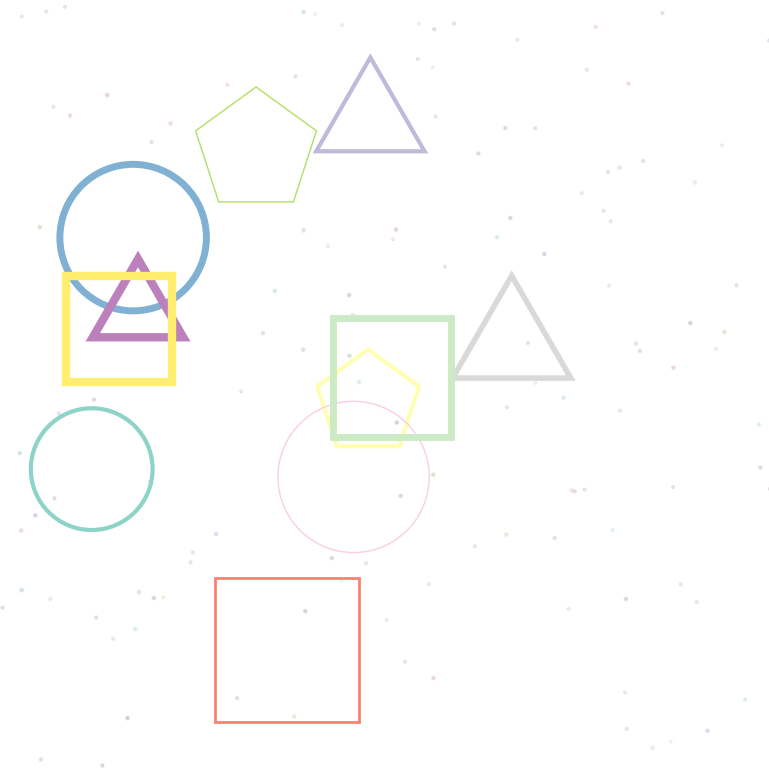[{"shape": "circle", "thickness": 1.5, "radius": 0.4, "center": [0.119, 0.391]}, {"shape": "pentagon", "thickness": 1.5, "radius": 0.35, "center": [0.478, 0.477]}, {"shape": "triangle", "thickness": 1.5, "radius": 0.41, "center": [0.481, 0.844]}, {"shape": "square", "thickness": 1, "radius": 0.47, "center": [0.373, 0.156]}, {"shape": "circle", "thickness": 2.5, "radius": 0.48, "center": [0.173, 0.691]}, {"shape": "pentagon", "thickness": 0.5, "radius": 0.41, "center": [0.333, 0.805]}, {"shape": "circle", "thickness": 0.5, "radius": 0.49, "center": [0.459, 0.381]}, {"shape": "triangle", "thickness": 2, "radius": 0.44, "center": [0.665, 0.553]}, {"shape": "triangle", "thickness": 3, "radius": 0.34, "center": [0.179, 0.596]}, {"shape": "square", "thickness": 2.5, "radius": 0.38, "center": [0.509, 0.51]}, {"shape": "square", "thickness": 3, "radius": 0.34, "center": [0.155, 0.573]}]